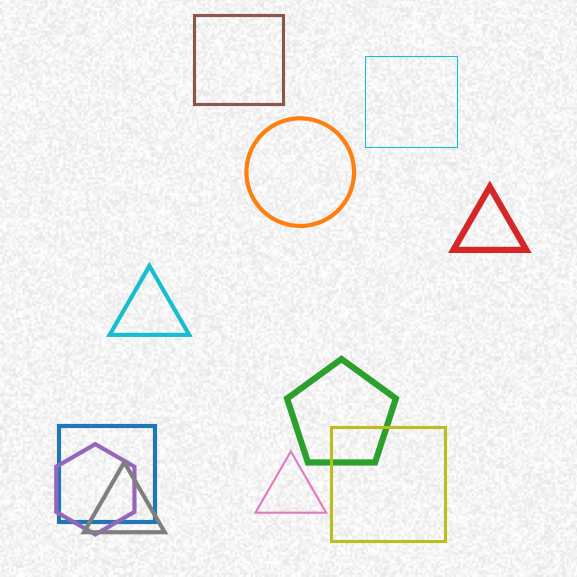[{"shape": "square", "thickness": 2, "radius": 0.42, "center": [0.185, 0.178]}, {"shape": "circle", "thickness": 2, "radius": 0.47, "center": [0.52, 0.701]}, {"shape": "pentagon", "thickness": 3, "radius": 0.49, "center": [0.591, 0.278]}, {"shape": "triangle", "thickness": 3, "radius": 0.36, "center": [0.848, 0.603]}, {"shape": "hexagon", "thickness": 2, "radius": 0.39, "center": [0.165, 0.152]}, {"shape": "square", "thickness": 1.5, "radius": 0.39, "center": [0.413, 0.896]}, {"shape": "triangle", "thickness": 1, "radius": 0.35, "center": [0.504, 0.147]}, {"shape": "triangle", "thickness": 2, "radius": 0.4, "center": [0.215, 0.118]}, {"shape": "square", "thickness": 1.5, "radius": 0.5, "center": [0.672, 0.161]}, {"shape": "square", "thickness": 0.5, "radius": 0.4, "center": [0.712, 0.824]}, {"shape": "triangle", "thickness": 2, "radius": 0.4, "center": [0.259, 0.459]}]